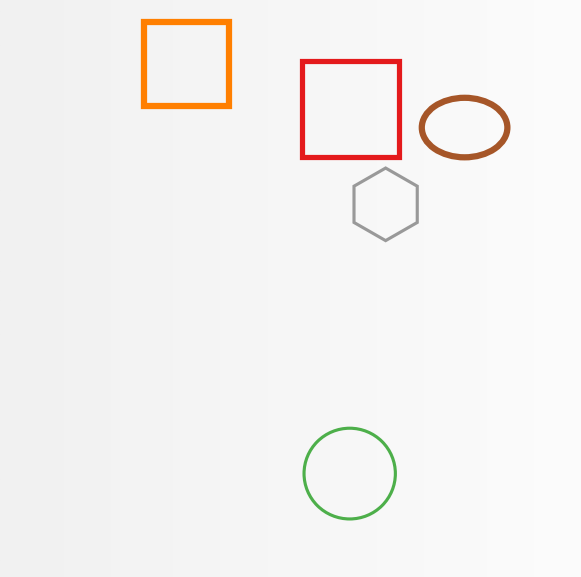[{"shape": "square", "thickness": 2.5, "radius": 0.42, "center": [0.603, 0.81]}, {"shape": "circle", "thickness": 1.5, "radius": 0.39, "center": [0.602, 0.179]}, {"shape": "square", "thickness": 3, "radius": 0.36, "center": [0.321, 0.888]}, {"shape": "oval", "thickness": 3, "radius": 0.37, "center": [0.799, 0.778]}, {"shape": "hexagon", "thickness": 1.5, "radius": 0.31, "center": [0.663, 0.645]}]